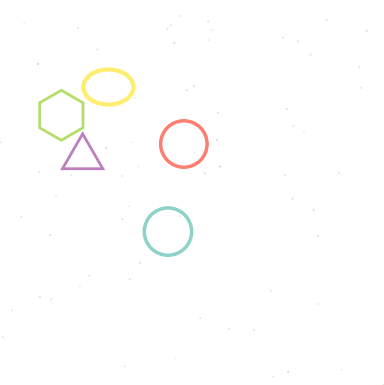[{"shape": "circle", "thickness": 2.5, "radius": 0.31, "center": [0.436, 0.398]}, {"shape": "circle", "thickness": 2.5, "radius": 0.3, "center": [0.478, 0.626]}, {"shape": "hexagon", "thickness": 2, "radius": 0.32, "center": [0.159, 0.701]}, {"shape": "triangle", "thickness": 2, "radius": 0.3, "center": [0.215, 0.592]}, {"shape": "oval", "thickness": 3, "radius": 0.33, "center": [0.282, 0.774]}]